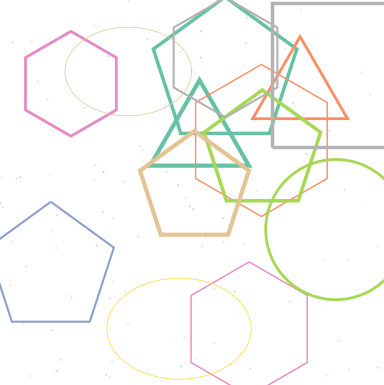[{"shape": "triangle", "thickness": 3, "radius": 0.74, "center": [0.518, 0.644]}, {"shape": "pentagon", "thickness": 2.5, "radius": 0.98, "center": [0.585, 0.812]}, {"shape": "hexagon", "thickness": 1, "radius": 0.99, "center": [0.679, 0.635]}, {"shape": "triangle", "thickness": 2, "radius": 0.71, "center": [0.779, 0.763]}, {"shape": "pentagon", "thickness": 1.5, "radius": 0.86, "center": [0.132, 0.304]}, {"shape": "hexagon", "thickness": 2, "radius": 0.68, "center": [0.184, 0.782]}, {"shape": "hexagon", "thickness": 1, "radius": 0.87, "center": [0.647, 0.145]}, {"shape": "circle", "thickness": 2, "radius": 0.91, "center": [0.872, 0.404]}, {"shape": "pentagon", "thickness": 2.5, "radius": 0.8, "center": [0.681, 0.607]}, {"shape": "oval", "thickness": 0.5, "radius": 0.94, "center": [0.465, 0.146]}, {"shape": "pentagon", "thickness": 3, "radius": 0.74, "center": [0.505, 0.511]}, {"shape": "oval", "thickness": 0.5, "radius": 0.82, "center": [0.333, 0.814]}, {"shape": "hexagon", "thickness": 1.5, "radius": 0.78, "center": [0.586, 0.851]}, {"shape": "square", "thickness": 2.5, "radius": 0.93, "center": [0.895, 0.806]}]